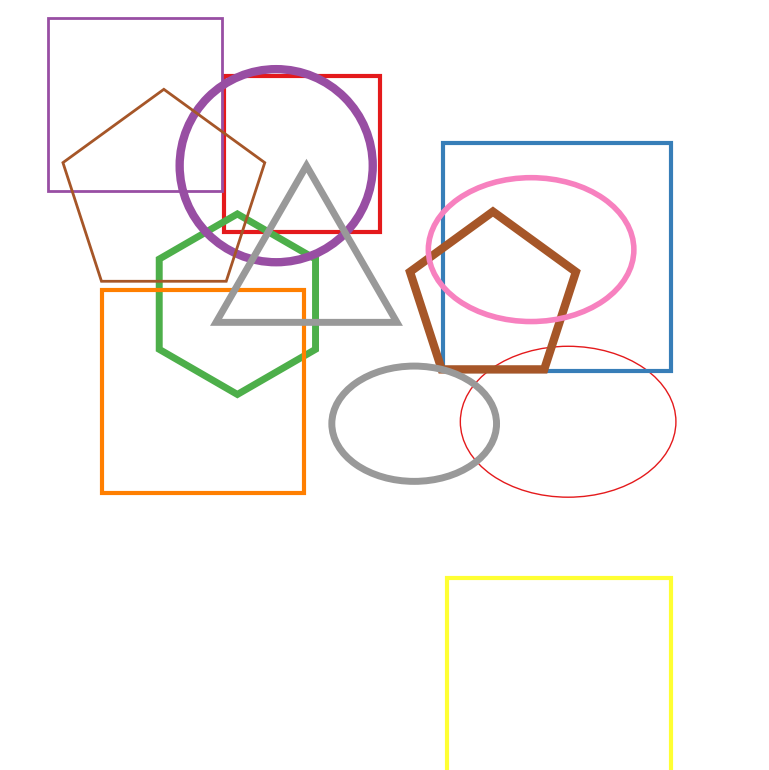[{"shape": "square", "thickness": 1.5, "radius": 0.51, "center": [0.393, 0.801]}, {"shape": "oval", "thickness": 0.5, "radius": 0.7, "center": [0.738, 0.452]}, {"shape": "square", "thickness": 1.5, "radius": 0.74, "center": [0.724, 0.666]}, {"shape": "hexagon", "thickness": 2.5, "radius": 0.59, "center": [0.308, 0.605]}, {"shape": "circle", "thickness": 3, "radius": 0.63, "center": [0.359, 0.785]}, {"shape": "square", "thickness": 1, "radius": 0.56, "center": [0.176, 0.864]}, {"shape": "square", "thickness": 1.5, "radius": 0.66, "center": [0.264, 0.492]}, {"shape": "square", "thickness": 1.5, "radius": 0.73, "center": [0.726, 0.105]}, {"shape": "pentagon", "thickness": 1, "radius": 0.69, "center": [0.213, 0.746]}, {"shape": "pentagon", "thickness": 3, "radius": 0.57, "center": [0.64, 0.612]}, {"shape": "oval", "thickness": 2, "radius": 0.67, "center": [0.69, 0.676]}, {"shape": "triangle", "thickness": 2.5, "radius": 0.68, "center": [0.398, 0.649]}, {"shape": "oval", "thickness": 2.5, "radius": 0.53, "center": [0.538, 0.45]}]